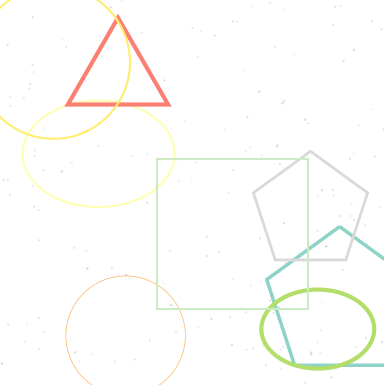[{"shape": "pentagon", "thickness": 2.5, "radius": 1.0, "center": [0.882, 0.212]}, {"shape": "oval", "thickness": 1.5, "radius": 0.99, "center": [0.256, 0.601]}, {"shape": "triangle", "thickness": 3, "radius": 0.75, "center": [0.306, 0.804]}, {"shape": "circle", "thickness": 0.5, "radius": 0.78, "center": [0.326, 0.128]}, {"shape": "oval", "thickness": 3, "radius": 0.73, "center": [0.825, 0.145]}, {"shape": "pentagon", "thickness": 2, "radius": 0.78, "center": [0.806, 0.451]}, {"shape": "square", "thickness": 1.5, "radius": 0.97, "center": [0.604, 0.393]}, {"shape": "circle", "thickness": 1.5, "radius": 0.99, "center": [0.139, 0.838]}]